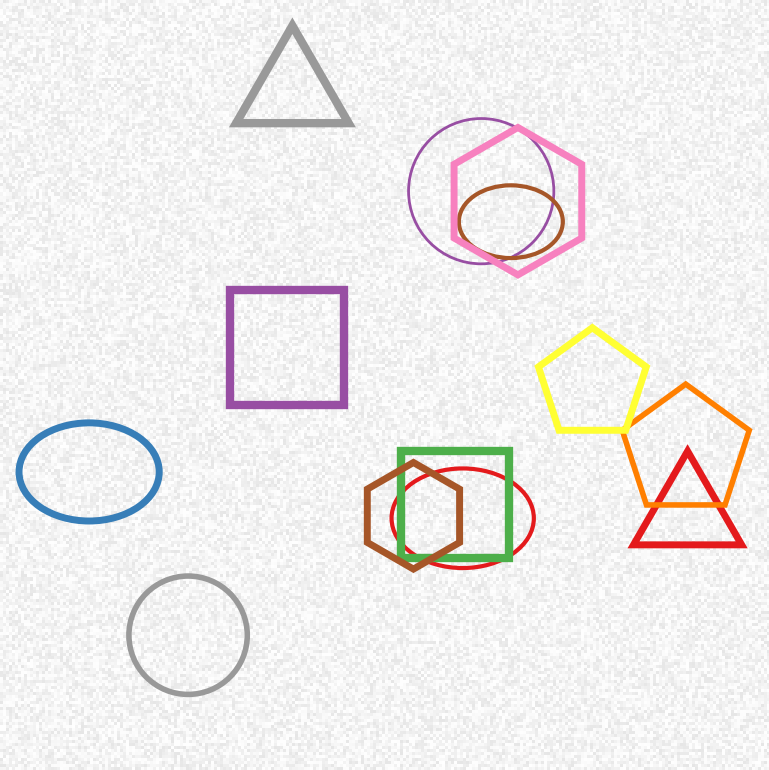[{"shape": "oval", "thickness": 1.5, "radius": 0.46, "center": [0.601, 0.327]}, {"shape": "triangle", "thickness": 2.5, "radius": 0.41, "center": [0.893, 0.333]}, {"shape": "oval", "thickness": 2.5, "radius": 0.46, "center": [0.116, 0.387]}, {"shape": "square", "thickness": 3, "radius": 0.35, "center": [0.591, 0.345]}, {"shape": "circle", "thickness": 1, "radius": 0.47, "center": [0.625, 0.752]}, {"shape": "square", "thickness": 3, "radius": 0.37, "center": [0.373, 0.549]}, {"shape": "pentagon", "thickness": 2, "radius": 0.43, "center": [0.891, 0.414]}, {"shape": "pentagon", "thickness": 2.5, "radius": 0.37, "center": [0.769, 0.501]}, {"shape": "hexagon", "thickness": 2.5, "radius": 0.35, "center": [0.537, 0.33]}, {"shape": "oval", "thickness": 1.5, "radius": 0.34, "center": [0.663, 0.712]}, {"shape": "hexagon", "thickness": 2.5, "radius": 0.48, "center": [0.673, 0.739]}, {"shape": "triangle", "thickness": 3, "radius": 0.42, "center": [0.38, 0.882]}, {"shape": "circle", "thickness": 2, "radius": 0.38, "center": [0.244, 0.175]}]